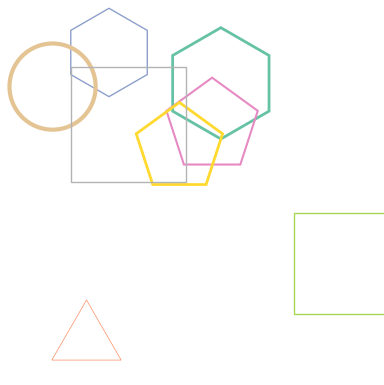[{"shape": "hexagon", "thickness": 2, "radius": 0.72, "center": [0.574, 0.784]}, {"shape": "triangle", "thickness": 0.5, "radius": 0.52, "center": [0.225, 0.117]}, {"shape": "hexagon", "thickness": 1, "radius": 0.57, "center": [0.283, 0.864]}, {"shape": "pentagon", "thickness": 1.5, "radius": 0.62, "center": [0.551, 0.674]}, {"shape": "square", "thickness": 1, "radius": 0.66, "center": [0.896, 0.315]}, {"shape": "pentagon", "thickness": 2, "radius": 0.59, "center": [0.466, 0.616]}, {"shape": "circle", "thickness": 3, "radius": 0.56, "center": [0.137, 0.775]}, {"shape": "square", "thickness": 1, "radius": 0.75, "center": [0.335, 0.677]}]